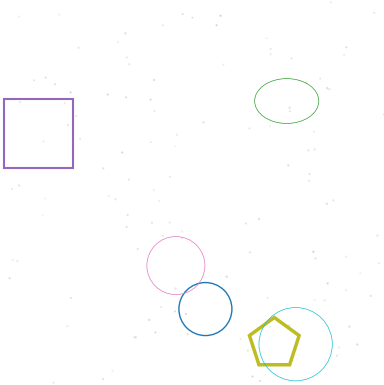[{"shape": "circle", "thickness": 1, "radius": 0.34, "center": [0.534, 0.197]}, {"shape": "oval", "thickness": 0.5, "radius": 0.42, "center": [0.745, 0.738]}, {"shape": "square", "thickness": 1.5, "radius": 0.45, "center": [0.1, 0.653]}, {"shape": "circle", "thickness": 0.5, "radius": 0.38, "center": [0.457, 0.31]}, {"shape": "pentagon", "thickness": 2.5, "radius": 0.34, "center": [0.712, 0.107]}, {"shape": "circle", "thickness": 0.5, "radius": 0.48, "center": [0.768, 0.106]}]